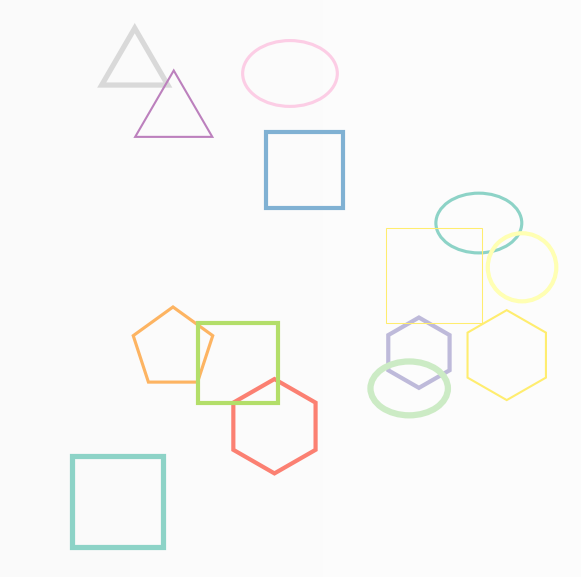[{"shape": "square", "thickness": 2.5, "radius": 0.39, "center": [0.202, 0.131]}, {"shape": "oval", "thickness": 1.5, "radius": 0.37, "center": [0.824, 0.613]}, {"shape": "circle", "thickness": 2, "radius": 0.29, "center": [0.898, 0.536]}, {"shape": "hexagon", "thickness": 2, "radius": 0.3, "center": [0.721, 0.388]}, {"shape": "hexagon", "thickness": 2, "radius": 0.41, "center": [0.472, 0.261]}, {"shape": "square", "thickness": 2, "radius": 0.33, "center": [0.524, 0.704]}, {"shape": "pentagon", "thickness": 1.5, "radius": 0.36, "center": [0.298, 0.396]}, {"shape": "square", "thickness": 2, "radius": 0.34, "center": [0.409, 0.371]}, {"shape": "oval", "thickness": 1.5, "radius": 0.41, "center": [0.499, 0.872]}, {"shape": "triangle", "thickness": 2.5, "radius": 0.33, "center": [0.232, 0.885]}, {"shape": "triangle", "thickness": 1, "radius": 0.38, "center": [0.299, 0.8]}, {"shape": "oval", "thickness": 3, "radius": 0.33, "center": [0.704, 0.327]}, {"shape": "square", "thickness": 0.5, "radius": 0.41, "center": [0.746, 0.523]}, {"shape": "hexagon", "thickness": 1, "radius": 0.39, "center": [0.872, 0.384]}]